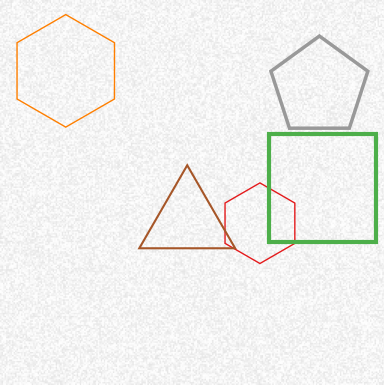[{"shape": "hexagon", "thickness": 1, "radius": 0.52, "center": [0.675, 0.42]}, {"shape": "square", "thickness": 3, "radius": 0.7, "center": [0.838, 0.512]}, {"shape": "hexagon", "thickness": 1, "radius": 0.73, "center": [0.171, 0.816]}, {"shape": "triangle", "thickness": 1.5, "radius": 0.72, "center": [0.486, 0.427]}, {"shape": "pentagon", "thickness": 2.5, "radius": 0.66, "center": [0.83, 0.774]}]